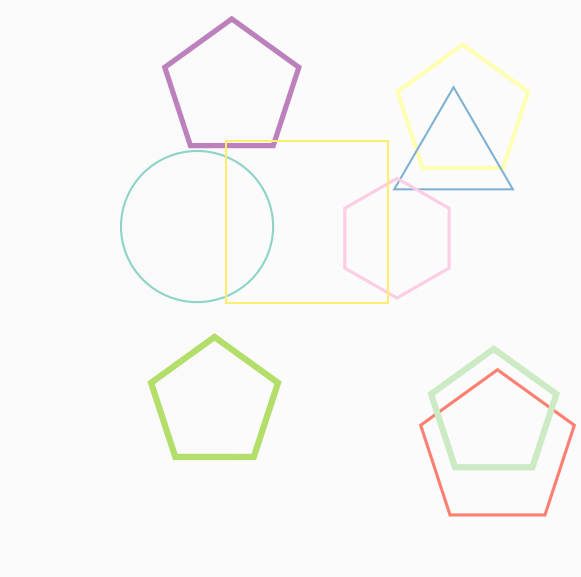[{"shape": "circle", "thickness": 1, "radius": 0.65, "center": [0.339, 0.607]}, {"shape": "pentagon", "thickness": 2, "radius": 0.59, "center": [0.796, 0.804]}, {"shape": "pentagon", "thickness": 1.5, "radius": 0.69, "center": [0.856, 0.22]}, {"shape": "triangle", "thickness": 1, "radius": 0.59, "center": [0.78, 0.73]}, {"shape": "pentagon", "thickness": 3, "radius": 0.57, "center": [0.369, 0.301]}, {"shape": "hexagon", "thickness": 1.5, "radius": 0.52, "center": [0.683, 0.587]}, {"shape": "pentagon", "thickness": 2.5, "radius": 0.61, "center": [0.399, 0.845]}, {"shape": "pentagon", "thickness": 3, "radius": 0.57, "center": [0.849, 0.282]}, {"shape": "square", "thickness": 1, "radius": 0.7, "center": [0.528, 0.615]}]